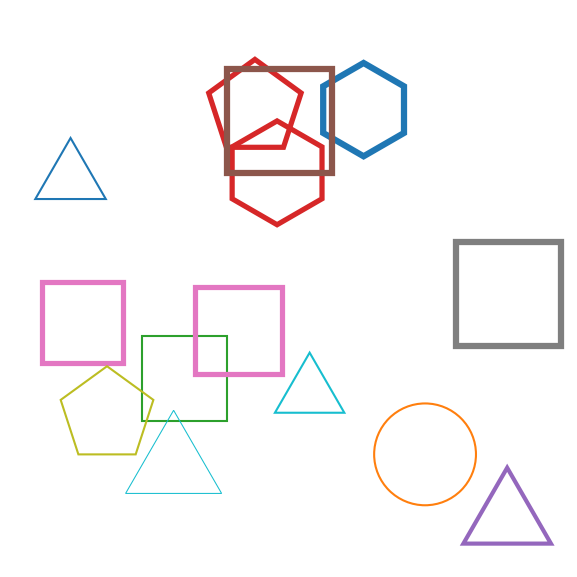[{"shape": "hexagon", "thickness": 3, "radius": 0.4, "center": [0.63, 0.809]}, {"shape": "triangle", "thickness": 1, "radius": 0.35, "center": [0.122, 0.69]}, {"shape": "circle", "thickness": 1, "radius": 0.44, "center": [0.736, 0.212]}, {"shape": "square", "thickness": 1, "radius": 0.37, "center": [0.319, 0.343]}, {"shape": "hexagon", "thickness": 2.5, "radius": 0.45, "center": [0.48, 0.7]}, {"shape": "pentagon", "thickness": 2.5, "radius": 0.42, "center": [0.441, 0.812]}, {"shape": "triangle", "thickness": 2, "radius": 0.44, "center": [0.878, 0.102]}, {"shape": "square", "thickness": 3, "radius": 0.45, "center": [0.484, 0.79]}, {"shape": "square", "thickness": 2.5, "radius": 0.38, "center": [0.413, 0.427]}, {"shape": "square", "thickness": 2.5, "radius": 0.35, "center": [0.142, 0.441]}, {"shape": "square", "thickness": 3, "radius": 0.45, "center": [0.881, 0.49]}, {"shape": "pentagon", "thickness": 1, "radius": 0.42, "center": [0.185, 0.281]}, {"shape": "triangle", "thickness": 0.5, "radius": 0.48, "center": [0.301, 0.193]}, {"shape": "triangle", "thickness": 1, "radius": 0.35, "center": [0.536, 0.319]}]